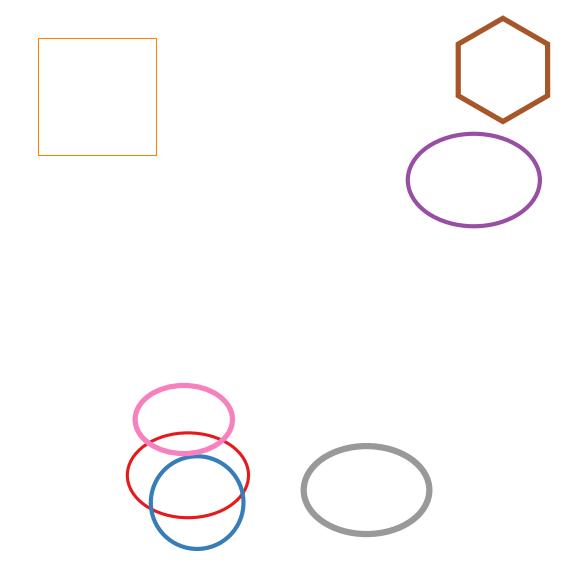[{"shape": "oval", "thickness": 1.5, "radius": 0.52, "center": [0.325, 0.176]}, {"shape": "circle", "thickness": 2, "radius": 0.4, "center": [0.341, 0.129]}, {"shape": "oval", "thickness": 2, "radius": 0.57, "center": [0.821, 0.687]}, {"shape": "square", "thickness": 0.5, "radius": 0.51, "center": [0.168, 0.832]}, {"shape": "hexagon", "thickness": 2.5, "radius": 0.45, "center": [0.871, 0.878]}, {"shape": "oval", "thickness": 2.5, "radius": 0.42, "center": [0.318, 0.273]}, {"shape": "oval", "thickness": 3, "radius": 0.54, "center": [0.635, 0.151]}]